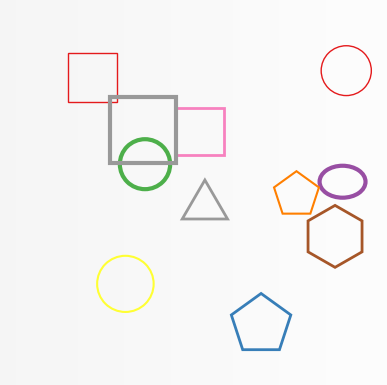[{"shape": "circle", "thickness": 1, "radius": 0.32, "center": [0.894, 0.816]}, {"shape": "square", "thickness": 1, "radius": 0.32, "center": [0.239, 0.798]}, {"shape": "pentagon", "thickness": 2, "radius": 0.4, "center": [0.674, 0.157]}, {"shape": "circle", "thickness": 3, "radius": 0.32, "center": [0.374, 0.574]}, {"shape": "oval", "thickness": 3, "radius": 0.3, "center": [0.884, 0.528]}, {"shape": "pentagon", "thickness": 1.5, "radius": 0.3, "center": [0.765, 0.494]}, {"shape": "circle", "thickness": 1.5, "radius": 0.36, "center": [0.324, 0.263]}, {"shape": "hexagon", "thickness": 2, "radius": 0.4, "center": [0.865, 0.386]}, {"shape": "square", "thickness": 2, "radius": 0.31, "center": [0.516, 0.658]}, {"shape": "triangle", "thickness": 2, "radius": 0.34, "center": [0.529, 0.465]}, {"shape": "square", "thickness": 3, "radius": 0.43, "center": [0.368, 0.663]}]